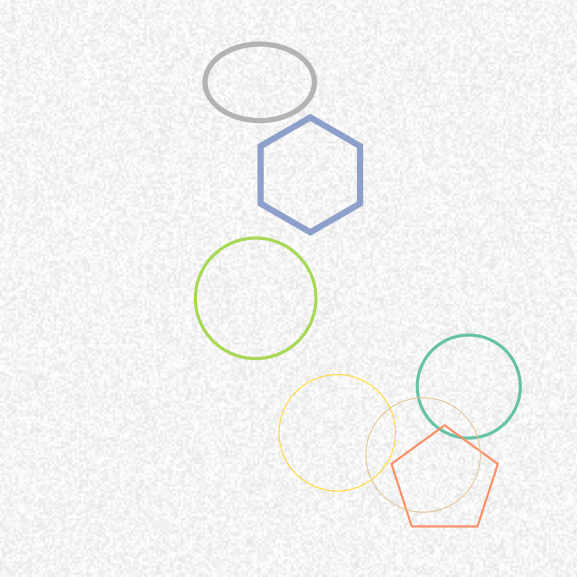[{"shape": "circle", "thickness": 1.5, "radius": 0.45, "center": [0.812, 0.33]}, {"shape": "pentagon", "thickness": 1, "radius": 0.48, "center": [0.77, 0.166]}, {"shape": "hexagon", "thickness": 3, "radius": 0.5, "center": [0.537, 0.696]}, {"shape": "circle", "thickness": 1.5, "radius": 0.52, "center": [0.443, 0.483]}, {"shape": "circle", "thickness": 0.5, "radius": 0.5, "center": [0.584, 0.25]}, {"shape": "circle", "thickness": 0.5, "radius": 0.5, "center": [0.733, 0.211]}, {"shape": "oval", "thickness": 2.5, "radius": 0.47, "center": [0.45, 0.857]}]